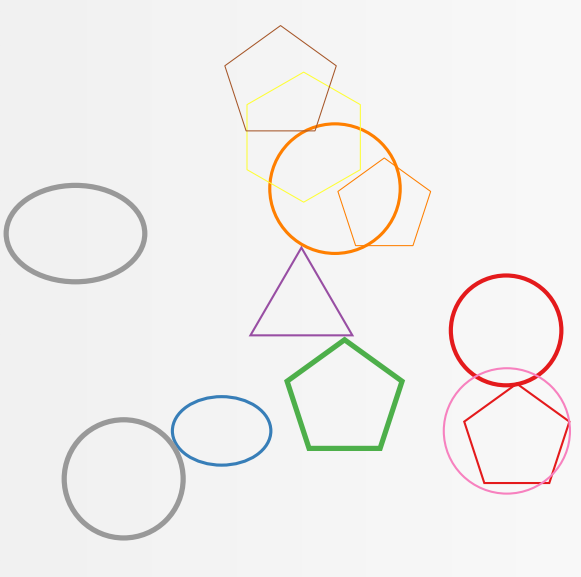[{"shape": "pentagon", "thickness": 1, "radius": 0.48, "center": [0.889, 0.24]}, {"shape": "circle", "thickness": 2, "radius": 0.48, "center": [0.871, 0.427]}, {"shape": "oval", "thickness": 1.5, "radius": 0.42, "center": [0.381, 0.253]}, {"shape": "pentagon", "thickness": 2.5, "radius": 0.52, "center": [0.593, 0.307]}, {"shape": "triangle", "thickness": 1, "radius": 0.51, "center": [0.519, 0.469]}, {"shape": "circle", "thickness": 1.5, "radius": 0.56, "center": [0.576, 0.672]}, {"shape": "pentagon", "thickness": 0.5, "radius": 0.42, "center": [0.661, 0.642]}, {"shape": "hexagon", "thickness": 0.5, "radius": 0.56, "center": [0.522, 0.762]}, {"shape": "pentagon", "thickness": 0.5, "radius": 0.5, "center": [0.483, 0.854]}, {"shape": "circle", "thickness": 1, "radius": 0.54, "center": [0.872, 0.253]}, {"shape": "oval", "thickness": 2.5, "radius": 0.6, "center": [0.13, 0.595]}, {"shape": "circle", "thickness": 2.5, "radius": 0.51, "center": [0.213, 0.17]}]